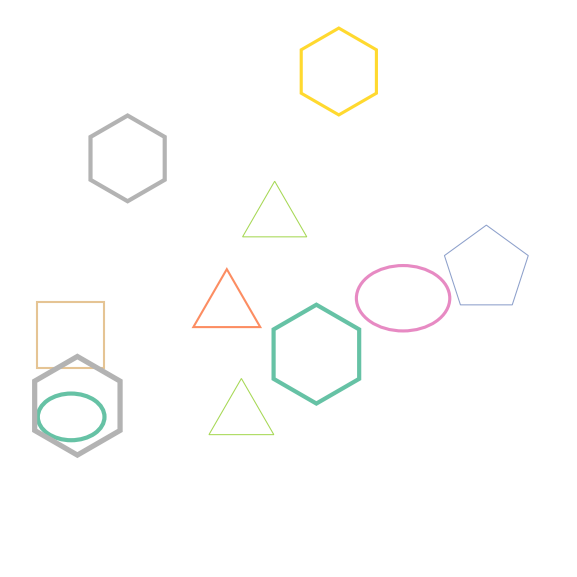[{"shape": "oval", "thickness": 2, "radius": 0.29, "center": [0.123, 0.277]}, {"shape": "hexagon", "thickness": 2, "radius": 0.43, "center": [0.548, 0.386]}, {"shape": "triangle", "thickness": 1, "radius": 0.33, "center": [0.393, 0.466]}, {"shape": "pentagon", "thickness": 0.5, "radius": 0.38, "center": [0.842, 0.533]}, {"shape": "oval", "thickness": 1.5, "radius": 0.4, "center": [0.698, 0.483]}, {"shape": "triangle", "thickness": 0.5, "radius": 0.32, "center": [0.476, 0.621]}, {"shape": "triangle", "thickness": 0.5, "radius": 0.32, "center": [0.418, 0.279]}, {"shape": "hexagon", "thickness": 1.5, "radius": 0.38, "center": [0.587, 0.875]}, {"shape": "square", "thickness": 1, "radius": 0.29, "center": [0.122, 0.419]}, {"shape": "hexagon", "thickness": 2.5, "radius": 0.43, "center": [0.134, 0.296]}, {"shape": "hexagon", "thickness": 2, "radius": 0.37, "center": [0.221, 0.725]}]